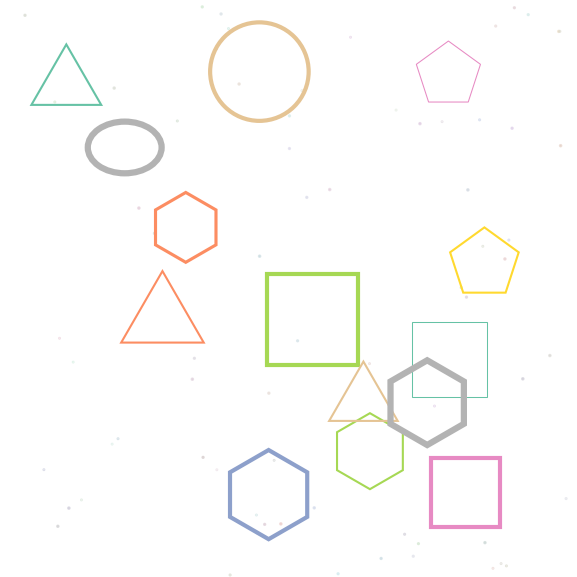[{"shape": "triangle", "thickness": 1, "radius": 0.35, "center": [0.115, 0.852]}, {"shape": "square", "thickness": 0.5, "radius": 0.33, "center": [0.779, 0.377]}, {"shape": "hexagon", "thickness": 1.5, "radius": 0.3, "center": [0.322, 0.605]}, {"shape": "triangle", "thickness": 1, "radius": 0.41, "center": [0.281, 0.447]}, {"shape": "hexagon", "thickness": 2, "radius": 0.39, "center": [0.465, 0.143]}, {"shape": "pentagon", "thickness": 0.5, "radius": 0.29, "center": [0.776, 0.87]}, {"shape": "square", "thickness": 2, "radius": 0.3, "center": [0.806, 0.146]}, {"shape": "hexagon", "thickness": 1, "radius": 0.33, "center": [0.641, 0.218]}, {"shape": "square", "thickness": 2, "radius": 0.39, "center": [0.541, 0.446]}, {"shape": "pentagon", "thickness": 1, "radius": 0.31, "center": [0.839, 0.543]}, {"shape": "circle", "thickness": 2, "radius": 0.43, "center": [0.449, 0.875]}, {"shape": "triangle", "thickness": 1, "radius": 0.34, "center": [0.629, 0.305]}, {"shape": "hexagon", "thickness": 3, "radius": 0.37, "center": [0.74, 0.302]}, {"shape": "oval", "thickness": 3, "radius": 0.32, "center": [0.216, 0.744]}]